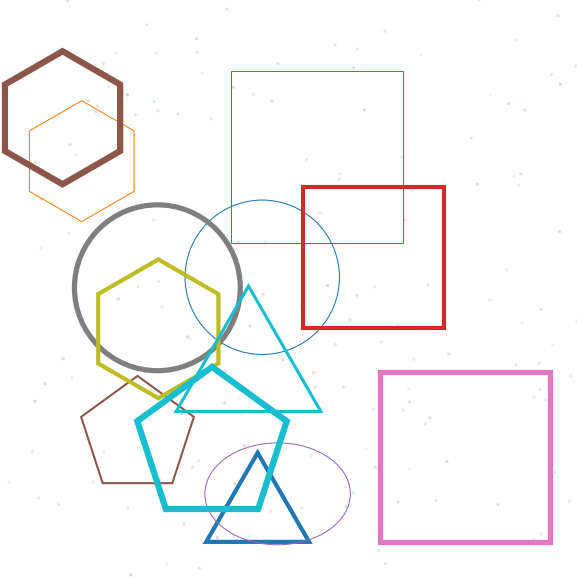[{"shape": "triangle", "thickness": 2, "radius": 0.51, "center": [0.446, 0.112]}, {"shape": "circle", "thickness": 0.5, "radius": 0.67, "center": [0.454, 0.519]}, {"shape": "hexagon", "thickness": 0.5, "radius": 0.52, "center": [0.142, 0.72]}, {"shape": "square", "thickness": 0.5, "radius": 0.75, "center": [0.549, 0.727]}, {"shape": "square", "thickness": 2, "radius": 0.61, "center": [0.647, 0.553]}, {"shape": "oval", "thickness": 0.5, "radius": 0.63, "center": [0.481, 0.144]}, {"shape": "pentagon", "thickness": 1, "radius": 0.51, "center": [0.238, 0.246]}, {"shape": "hexagon", "thickness": 3, "radius": 0.58, "center": [0.108, 0.795]}, {"shape": "square", "thickness": 2.5, "radius": 0.74, "center": [0.805, 0.208]}, {"shape": "circle", "thickness": 2.5, "radius": 0.72, "center": [0.273, 0.501]}, {"shape": "hexagon", "thickness": 2, "radius": 0.6, "center": [0.274, 0.43]}, {"shape": "triangle", "thickness": 1.5, "radius": 0.72, "center": [0.43, 0.359]}, {"shape": "pentagon", "thickness": 3, "radius": 0.68, "center": [0.367, 0.228]}]